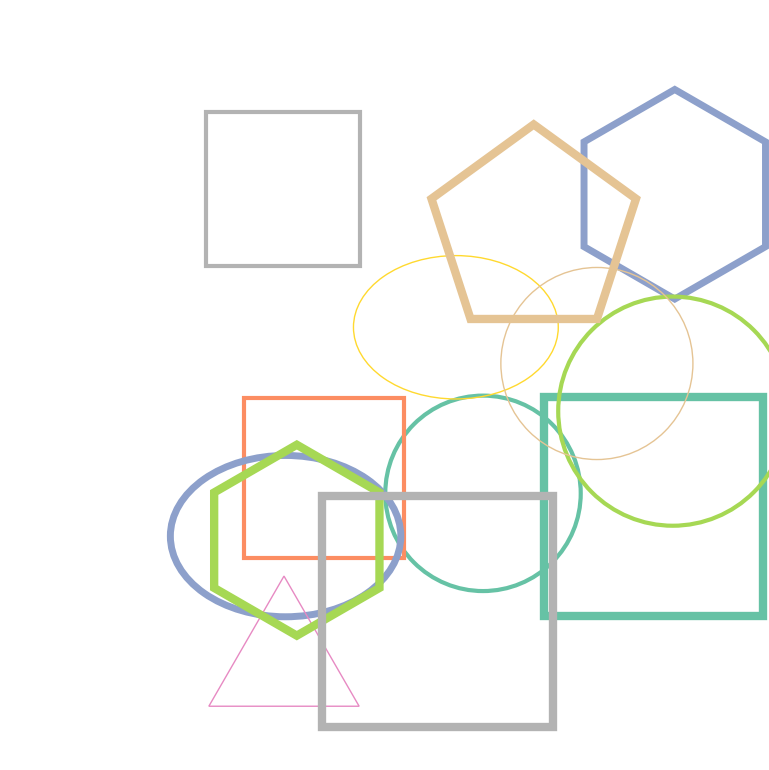[{"shape": "square", "thickness": 3, "radius": 0.71, "center": [0.849, 0.342]}, {"shape": "circle", "thickness": 1.5, "radius": 0.63, "center": [0.627, 0.359]}, {"shape": "square", "thickness": 1.5, "radius": 0.52, "center": [0.421, 0.379]}, {"shape": "hexagon", "thickness": 2.5, "radius": 0.68, "center": [0.876, 0.748]}, {"shape": "oval", "thickness": 2.5, "radius": 0.75, "center": [0.371, 0.304]}, {"shape": "triangle", "thickness": 0.5, "radius": 0.56, "center": [0.369, 0.139]}, {"shape": "hexagon", "thickness": 3, "radius": 0.62, "center": [0.385, 0.298]}, {"shape": "circle", "thickness": 1.5, "radius": 0.74, "center": [0.874, 0.466]}, {"shape": "oval", "thickness": 0.5, "radius": 0.66, "center": [0.592, 0.575]}, {"shape": "pentagon", "thickness": 3, "radius": 0.7, "center": [0.693, 0.699]}, {"shape": "circle", "thickness": 0.5, "radius": 0.62, "center": [0.775, 0.528]}, {"shape": "square", "thickness": 1.5, "radius": 0.5, "center": [0.368, 0.754]}, {"shape": "square", "thickness": 3, "radius": 0.75, "center": [0.568, 0.206]}]